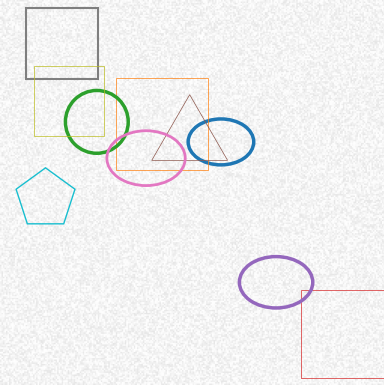[{"shape": "oval", "thickness": 2.5, "radius": 0.43, "center": [0.574, 0.631]}, {"shape": "square", "thickness": 0.5, "radius": 0.6, "center": [0.421, 0.679]}, {"shape": "circle", "thickness": 2.5, "radius": 0.41, "center": [0.251, 0.683]}, {"shape": "square", "thickness": 0.5, "radius": 0.57, "center": [0.895, 0.132]}, {"shape": "oval", "thickness": 2.5, "radius": 0.48, "center": [0.717, 0.267]}, {"shape": "triangle", "thickness": 0.5, "radius": 0.57, "center": [0.493, 0.64]}, {"shape": "oval", "thickness": 2, "radius": 0.51, "center": [0.379, 0.589]}, {"shape": "square", "thickness": 1.5, "radius": 0.46, "center": [0.161, 0.887]}, {"shape": "square", "thickness": 0.5, "radius": 0.45, "center": [0.178, 0.738]}, {"shape": "pentagon", "thickness": 1, "radius": 0.4, "center": [0.118, 0.484]}]